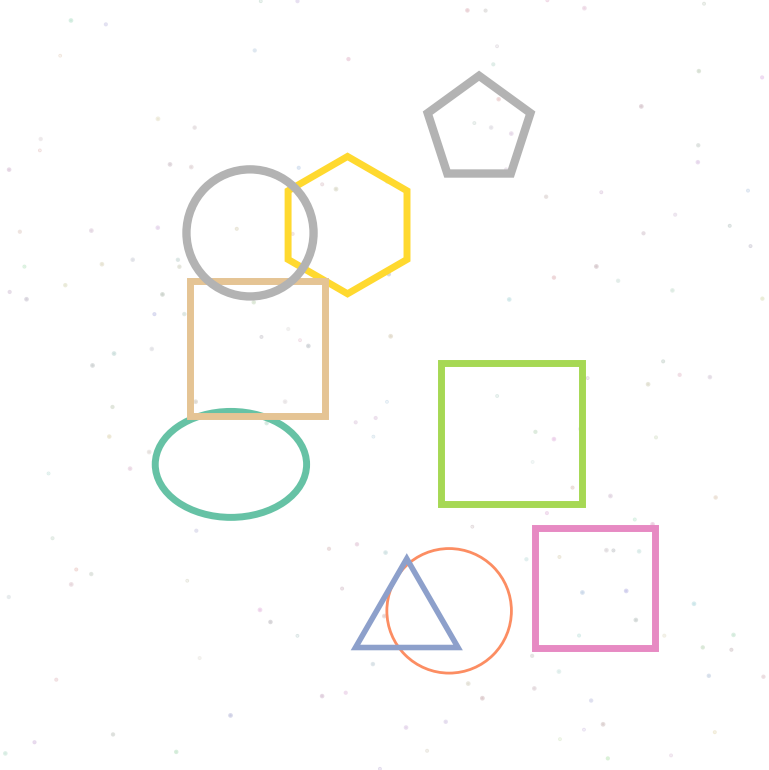[{"shape": "oval", "thickness": 2.5, "radius": 0.49, "center": [0.3, 0.397]}, {"shape": "circle", "thickness": 1, "radius": 0.4, "center": [0.583, 0.207]}, {"shape": "triangle", "thickness": 2, "radius": 0.38, "center": [0.528, 0.198]}, {"shape": "square", "thickness": 2.5, "radius": 0.39, "center": [0.773, 0.236]}, {"shape": "square", "thickness": 2.5, "radius": 0.46, "center": [0.664, 0.437]}, {"shape": "hexagon", "thickness": 2.5, "radius": 0.45, "center": [0.451, 0.708]}, {"shape": "square", "thickness": 2.5, "radius": 0.44, "center": [0.335, 0.547]}, {"shape": "pentagon", "thickness": 3, "radius": 0.35, "center": [0.622, 0.831]}, {"shape": "circle", "thickness": 3, "radius": 0.41, "center": [0.325, 0.698]}]